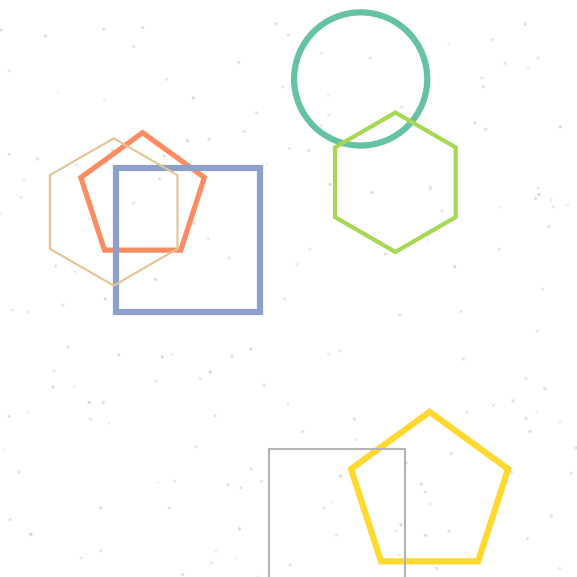[{"shape": "circle", "thickness": 3, "radius": 0.58, "center": [0.625, 0.862]}, {"shape": "pentagon", "thickness": 2.5, "radius": 0.56, "center": [0.247, 0.657]}, {"shape": "square", "thickness": 3, "radius": 0.62, "center": [0.326, 0.583]}, {"shape": "hexagon", "thickness": 2, "radius": 0.6, "center": [0.685, 0.683]}, {"shape": "pentagon", "thickness": 3, "radius": 0.72, "center": [0.744, 0.143]}, {"shape": "hexagon", "thickness": 1, "radius": 0.64, "center": [0.197, 0.632]}, {"shape": "square", "thickness": 1, "radius": 0.59, "center": [0.584, 0.104]}]